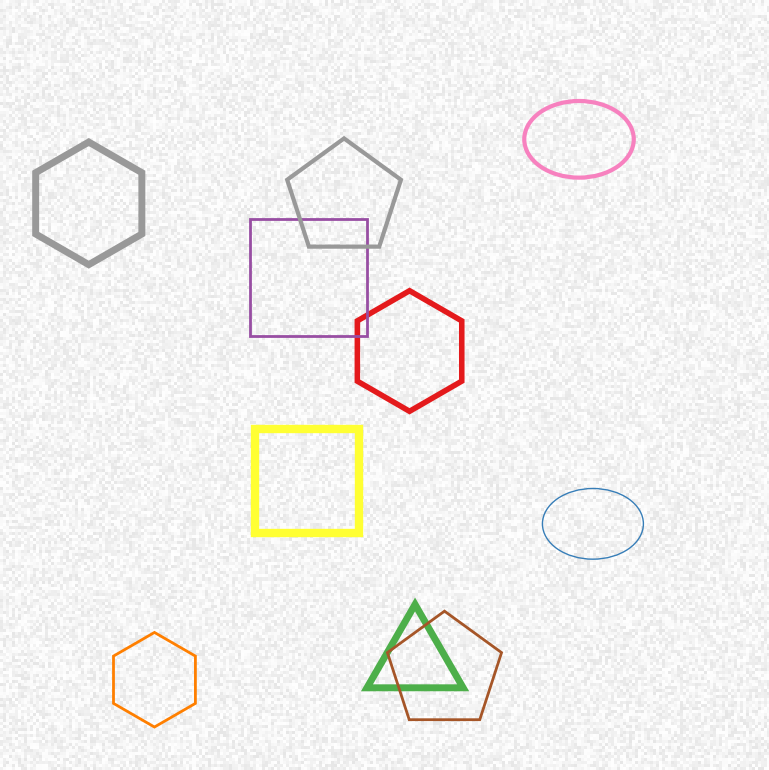[{"shape": "hexagon", "thickness": 2, "radius": 0.39, "center": [0.532, 0.544]}, {"shape": "oval", "thickness": 0.5, "radius": 0.33, "center": [0.77, 0.32]}, {"shape": "triangle", "thickness": 2.5, "radius": 0.36, "center": [0.539, 0.143]}, {"shape": "square", "thickness": 1, "radius": 0.38, "center": [0.4, 0.639]}, {"shape": "hexagon", "thickness": 1, "radius": 0.31, "center": [0.201, 0.117]}, {"shape": "square", "thickness": 3, "radius": 0.34, "center": [0.399, 0.376]}, {"shape": "pentagon", "thickness": 1, "radius": 0.39, "center": [0.577, 0.128]}, {"shape": "oval", "thickness": 1.5, "radius": 0.36, "center": [0.752, 0.819]}, {"shape": "hexagon", "thickness": 2.5, "radius": 0.4, "center": [0.115, 0.736]}, {"shape": "pentagon", "thickness": 1.5, "radius": 0.39, "center": [0.447, 0.743]}]